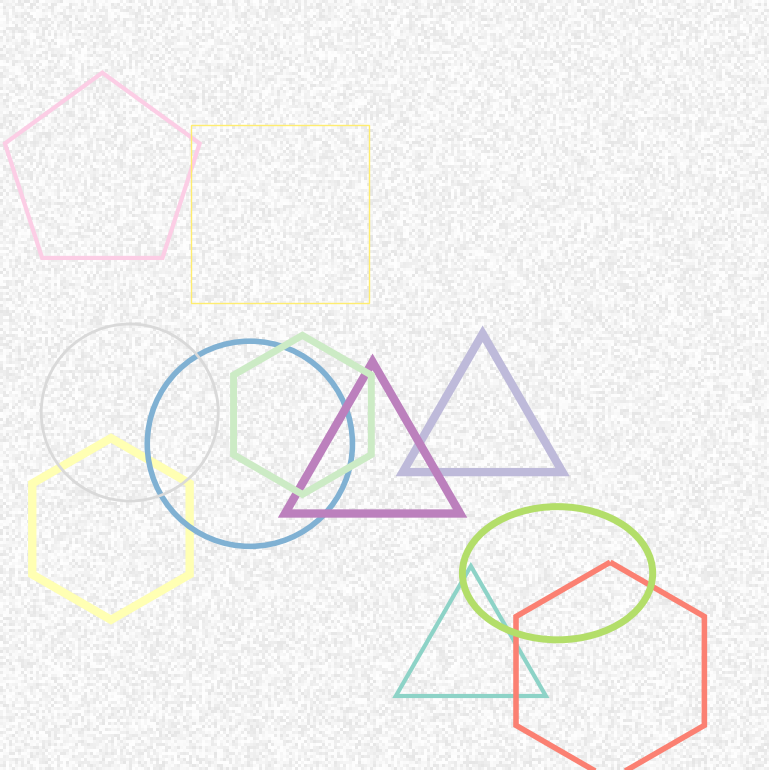[{"shape": "triangle", "thickness": 1.5, "radius": 0.56, "center": [0.612, 0.152]}, {"shape": "hexagon", "thickness": 3, "radius": 0.59, "center": [0.144, 0.313]}, {"shape": "triangle", "thickness": 3, "radius": 0.6, "center": [0.627, 0.447]}, {"shape": "hexagon", "thickness": 2, "radius": 0.71, "center": [0.792, 0.129]}, {"shape": "circle", "thickness": 2, "radius": 0.67, "center": [0.324, 0.424]}, {"shape": "oval", "thickness": 2.5, "radius": 0.62, "center": [0.724, 0.256]}, {"shape": "pentagon", "thickness": 1.5, "radius": 0.66, "center": [0.133, 0.773]}, {"shape": "circle", "thickness": 1, "radius": 0.57, "center": [0.168, 0.464]}, {"shape": "triangle", "thickness": 3, "radius": 0.66, "center": [0.484, 0.399]}, {"shape": "hexagon", "thickness": 2.5, "radius": 0.52, "center": [0.393, 0.461]}, {"shape": "square", "thickness": 0.5, "radius": 0.58, "center": [0.364, 0.722]}]